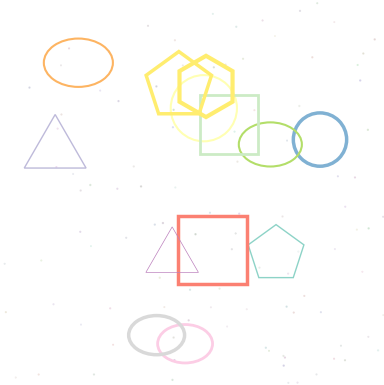[{"shape": "pentagon", "thickness": 1, "radius": 0.38, "center": [0.717, 0.34]}, {"shape": "circle", "thickness": 1.5, "radius": 0.43, "center": [0.529, 0.719]}, {"shape": "triangle", "thickness": 1, "radius": 0.46, "center": [0.143, 0.61]}, {"shape": "square", "thickness": 2.5, "radius": 0.45, "center": [0.553, 0.35]}, {"shape": "circle", "thickness": 2.5, "radius": 0.35, "center": [0.831, 0.638]}, {"shape": "oval", "thickness": 1.5, "radius": 0.45, "center": [0.204, 0.837]}, {"shape": "oval", "thickness": 1.5, "radius": 0.41, "center": [0.702, 0.625]}, {"shape": "oval", "thickness": 2, "radius": 0.36, "center": [0.481, 0.107]}, {"shape": "oval", "thickness": 2.5, "radius": 0.36, "center": [0.407, 0.13]}, {"shape": "triangle", "thickness": 0.5, "radius": 0.39, "center": [0.447, 0.332]}, {"shape": "square", "thickness": 2, "radius": 0.38, "center": [0.595, 0.677]}, {"shape": "hexagon", "thickness": 3, "radius": 0.4, "center": [0.535, 0.775]}, {"shape": "pentagon", "thickness": 2.5, "radius": 0.45, "center": [0.465, 0.777]}]